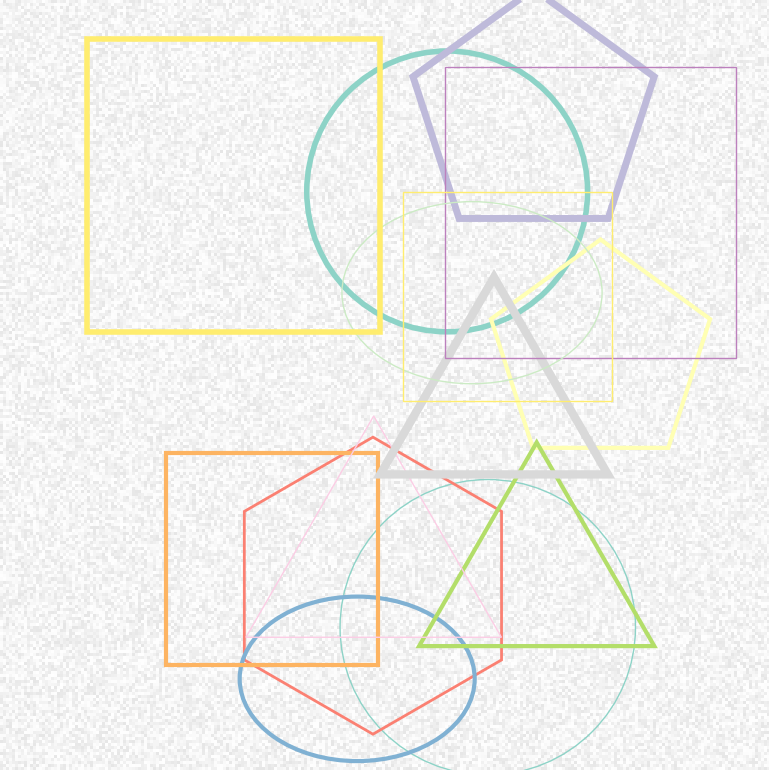[{"shape": "circle", "thickness": 2, "radius": 0.91, "center": [0.581, 0.751]}, {"shape": "circle", "thickness": 0.5, "radius": 0.96, "center": [0.633, 0.185]}, {"shape": "pentagon", "thickness": 1.5, "radius": 0.75, "center": [0.78, 0.539]}, {"shape": "pentagon", "thickness": 2.5, "radius": 0.82, "center": [0.693, 0.849]}, {"shape": "hexagon", "thickness": 1, "radius": 0.96, "center": [0.484, 0.239]}, {"shape": "oval", "thickness": 1.5, "radius": 0.76, "center": [0.464, 0.118]}, {"shape": "square", "thickness": 1.5, "radius": 0.69, "center": [0.353, 0.274]}, {"shape": "triangle", "thickness": 1.5, "radius": 0.88, "center": [0.697, 0.249]}, {"shape": "triangle", "thickness": 0.5, "radius": 0.96, "center": [0.485, 0.268]}, {"shape": "triangle", "thickness": 3, "radius": 0.85, "center": [0.642, 0.469]}, {"shape": "square", "thickness": 0.5, "radius": 0.94, "center": [0.767, 0.724]}, {"shape": "oval", "thickness": 0.5, "radius": 0.84, "center": [0.613, 0.62]}, {"shape": "square", "thickness": 0.5, "radius": 0.68, "center": [0.659, 0.615]}, {"shape": "square", "thickness": 2, "radius": 0.95, "center": [0.303, 0.759]}]